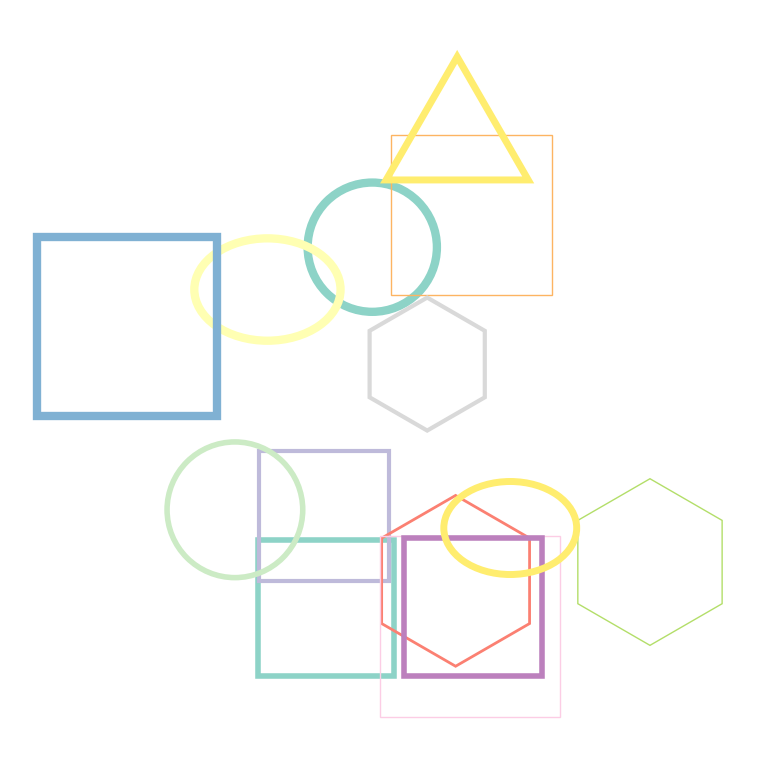[{"shape": "square", "thickness": 2, "radius": 0.44, "center": [0.423, 0.21]}, {"shape": "circle", "thickness": 3, "radius": 0.42, "center": [0.483, 0.679]}, {"shape": "oval", "thickness": 3, "radius": 0.47, "center": [0.347, 0.624]}, {"shape": "square", "thickness": 1.5, "radius": 0.42, "center": [0.421, 0.33]}, {"shape": "hexagon", "thickness": 1, "radius": 0.55, "center": [0.592, 0.246]}, {"shape": "square", "thickness": 3, "radius": 0.58, "center": [0.165, 0.576]}, {"shape": "square", "thickness": 0.5, "radius": 0.52, "center": [0.612, 0.721]}, {"shape": "hexagon", "thickness": 0.5, "radius": 0.54, "center": [0.844, 0.27]}, {"shape": "square", "thickness": 0.5, "radius": 0.59, "center": [0.611, 0.186]}, {"shape": "hexagon", "thickness": 1.5, "radius": 0.43, "center": [0.555, 0.527]}, {"shape": "square", "thickness": 2, "radius": 0.45, "center": [0.614, 0.212]}, {"shape": "circle", "thickness": 2, "radius": 0.44, "center": [0.305, 0.338]}, {"shape": "oval", "thickness": 2.5, "radius": 0.43, "center": [0.663, 0.314]}, {"shape": "triangle", "thickness": 2.5, "radius": 0.53, "center": [0.594, 0.82]}]